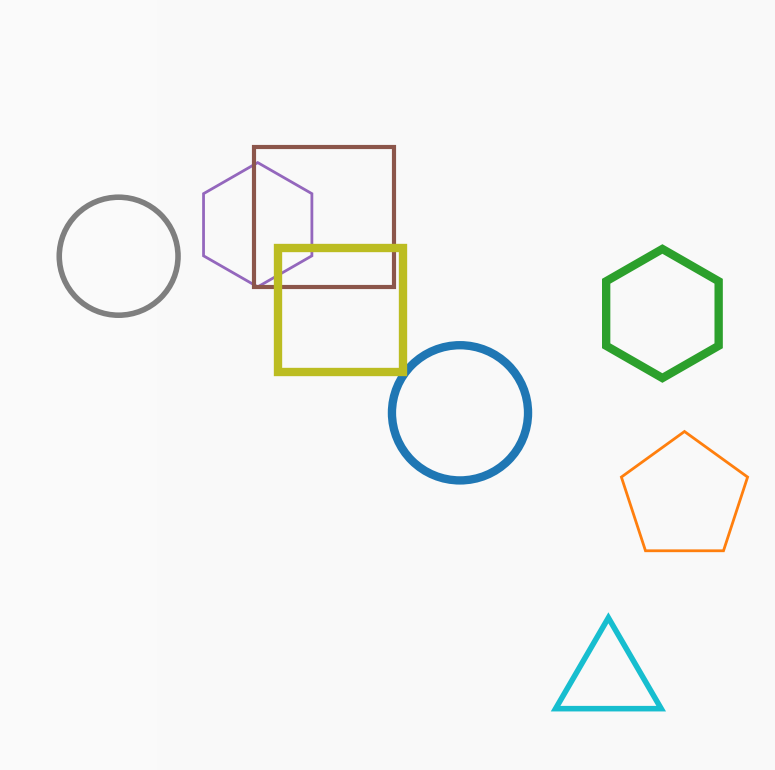[{"shape": "circle", "thickness": 3, "radius": 0.44, "center": [0.594, 0.464]}, {"shape": "pentagon", "thickness": 1, "radius": 0.43, "center": [0.883, 0.354]}, {"shape": "hexagon", "thickness": 3, "radius": 0.42, "center": [0.855, 0.593]}, {"shape": "hexagon", "thickness": 1, "radius": 0.4, "center": [0.333, 0.708]}, {"shape": "square", "thickness": 1.5, "radius": 0.45, "center": [0.418, 0.719]}, {"shape": "circle", "thickness": 2, "radius": 0.38, "center": [0.153, 0.667]}, {"shape": "square", "thickness": 3, "radius": 0.4, "center": [0.44, 0.598]}, {"shape": "triangle", "thickness": 2, "radius": 0.39, "center": [0.785, 0.119]}]